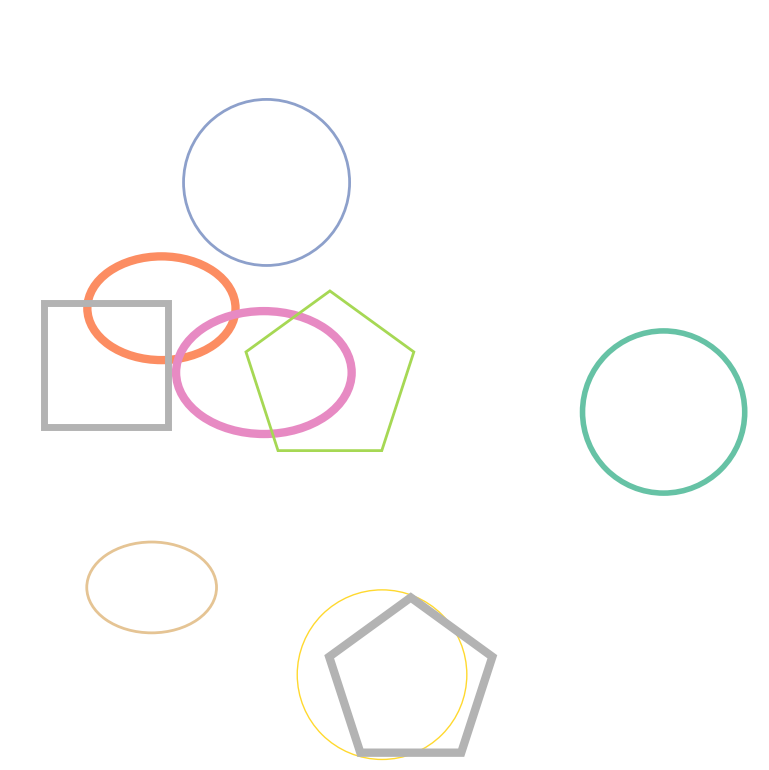[{"shape": "circle", "thickness": 2, "radius": 0.53, "center": [0.862, 0.465]}, {"shape": "oval", "thickness": 3, "radius": 0.48, "center": [0.21, 0.6]}, {"shape": "circle", "thickness": 1, "radius": 0.54, "center": [0.346, 0.763]}, {"shape": "oval", "thickness": 3, "radius": 0.57, "center": [0.343, 0.516]}, {"shape": "pentagon", "thickness": 1, "radius": 0.57, "center": [0.428, 0.508]}, {"shape": "circle", "thickness": 0.5, "radius": 0.55, "center": [0.496, 0.124]}, {"shape": "oval", "thickness": 1, "radius": 0.42, "center": [0.197, 0.237]}, {"shape": "pentagon", "thickness": 3, "radius": 0.56, "center": [0.533, 0.113]}, {"shape": "square", "thickness": 2.5, "radius": 0.4, "center": [0.138, 0.526]}]